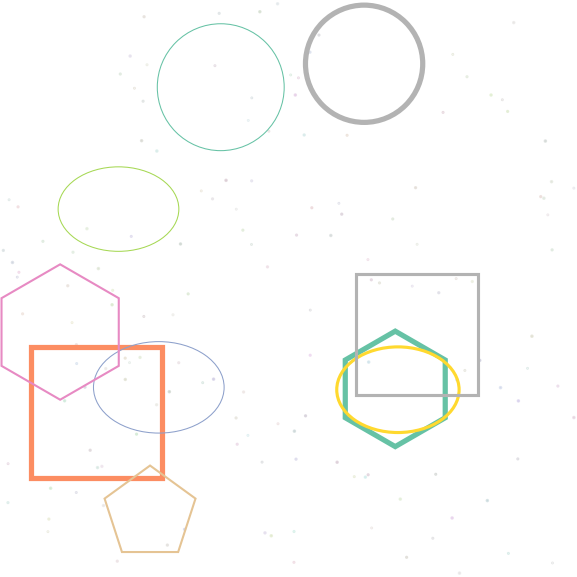[{"shape": "hexagon", "thickness": 2.5, "radius": 0.5, "center": [0.684, 0.326]}, {"shape": "circle", "thickness": 0.5, "radius": 0.55, "center": [0.382, 0.848]}, {"shape": "square", "thickness": 2.5, "radius": 0.57, "center": [0.167, 0.285]}, {"shape": "oval", "thickness": 0.5, "radius": 0.57, "center": [0.275, 0.328]}, {"shape": "hexagon", "thickness": 1, "radius": 0.59, "center": [0.104, 0.424]}, {"shape": "oval", "thickness": 0.5, "radius": 0.52, "center": [0.205, 0.637]}, {"shape": "oval", "thickness": 1.5, "radius": 0.53, "center": [0.689, 0.324]}, {"shape": "pentagon", "thickness": 1, "radius": 0.41, "center": [0.26, 0.11]}, {"shape": "square", "thickness": 1.5, "radius": 0.53, "center": [0.722, 0.42]}, {"shape": "circle", "thickness": 2.5, "radius": 0.51, "center": [0.63, 0.889]}]